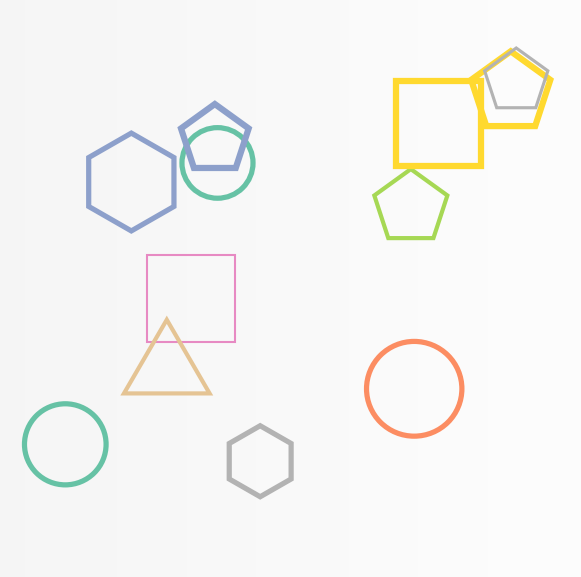[{"shape": "circle", "thickness": 2.5, "radius": 0.35, "center": [0.112, 0.23]}, {"shape": "circle", "thickness": 2.5, "radius": 0.31, "center": [0.374, 0.717]}, {"shape": "circle", "thickness": 2.5, "radius": 0.41, "center": [0.713, 0.326]}, {"shape": "hexagon", "thickness": 2.5, "radius": 0.42, "center": [0.226, 0.684]}, {"shape": "pentagon", "thickness": 3, "radius": 0.31, "center": [0.37, 0.758]}, {"shape": "square", "thickness": 1, "radius": 0.38, "center": [0.329, 0.483]}, {"shape": "pentagon", "thickness": 2, "radius": 0.33, "center": [0.707, 0.64]}, {"shape": "square", "thickness": 3, "radius": 0.37, "center": [0.754, 0.785]}, {"shape": "pentagon", "thickness": 3, "radius": 0.36, "center": [0.879, 0.839]}, {"shape": "triangle", "thickness": 2, "radius": 0.43, "center": [0.287, 0.36]}, {"shape": "pentagon", "thickness": 1.5, "radius": 0.29, "center": [0.888, 0.859]}, {"shape": "hexagon", "thickness": 2.5, "radius": 0.31, "center": [0.448, 0.2]}]